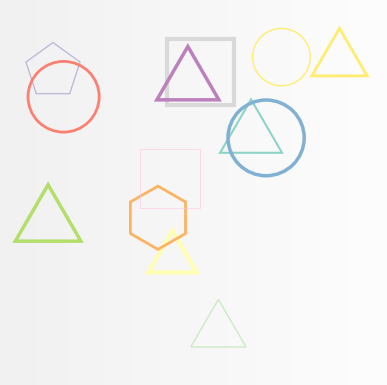[{"shape": "triangle", "thickness": 1.5, "radius": 0.46, "center": [0.648, 0.649]}, {"shape": "triangle", "thickness": 3, "radius": 0.36, "center": [0.445, 0.328]}, {"shape": "pentagon", "thickness": 1, "radius": 0.37, "center": [0.137, 0.816]}, {"shape": "circle", "thickness": 2, "radius": 0.46, "center": [0.164, 0.749]}, {"shape": "circle", "thickness": 2.5, "radius": 0.49, "center": [0.687, 0.642]}, {"shape": "hexagon", "thickness": 2, "radius": 0.41, "center": [0.408, 0.434]}, {"shape": "triangle", "thickness": 2.5, "radius": 0.49, "center": [0.124, 0.422]}, {"shape": "square", "thickness": 0.5, "radius": 0.38, "center": [0.438, 0.536]}, {"shape": "square", "thickness": 3, "radius": 0.43, "center": [0.517, 0.813]}, {"shape": "triangle", "thickness": 2.5, "radius": 0.46, "center": [0.485, 0.787]}, {"shape": "triangle", "thickness": 1, "radius": 0.41, "center": [0.564, 0.14]}, {"shape": "circle", "thickness": 1, "radius": 0.37, "center": [0.726, 0.852]}, {"shape": "triangle", "thickness": 2, "radius": 0.41, "center": [0.876, 0.844]}]